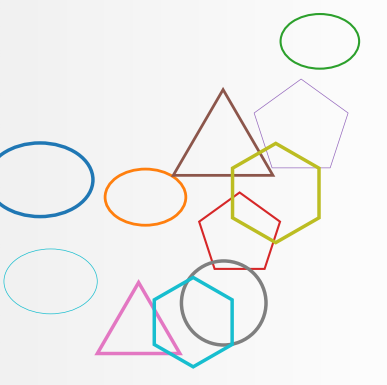[{"shape": "oval", "thickness": 2.5, "radius": 0.68, "center": [0.103, 0.533]}, {"shape": "oval", "thickness": 2, "radius": 0.52, "center": [0.375, 0.488]}, {"shape": "oval", "thickness": 1.5, "radius": 0.51, "center": [0.825, 0.893]}, {"shape": "pentagon", "thickness": 1.5, "radius": 0.55, "center": [0.618, 0.39]}, {"shape": "pentagon", "thickness": 0.5, "radius": 0.64, "center": [0.777, 0.667]}, {"shape": "triangle", "thickness": 2, "radius": 0.74, "center": [0.576, 0.619]}, {"shape": "triangle", "thickness": 2.5, "radius": 0.61, "center": [0.358, 0.143]}, {"shape": "circle", "thickness": 2.5, "radius": 0.55, "center": [0.577, 0.213]}, {"shape": "hexagon", "thickness": 2.5, "radius": 0.64, "center": [0.712, 0.499]}, {"shape": "hexagon", "thickness": 2.5, "radius": 0.58, "center": [0.499, 0.163]}, {"shape": "oval", "thickness": 0.5, "radius": 0.6, "center": [0.131, 0.269]}]